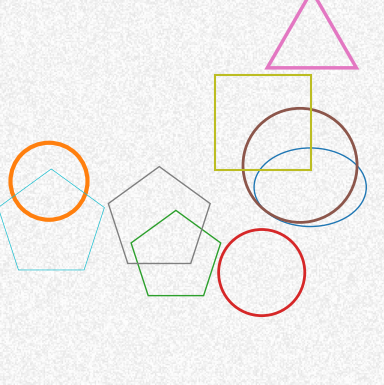[{"shape": "oval", "thickness": 1, "radius": 0.73, "center": [0.806, 0.514]}, {"shape": "circle", "thickness": 3, "radius": 0.5, "center": [0.127, 0.529]}, {"shape": "pentagon", "thickness": 1, "radius": 0.61, "center": [0.457, 0.331]}, {"shape": "circle", "thickness": 2, "radius": 0.56, "center": [0.68, 0.292]}, {"shape": "circle", "thickness": 2, "radius": 0.74, "center": [0.779, 0.57]}, {"shape": "triangle", "thickness": 2.5, "radius": 0.67, "center": [0.81, 0.891]}, {"shape": "pentagon", "thickness": 1, "radius": 0.7, "center": [0.414, 0.428]}, {"shape": "square", "thickness": 1.5, "radius": 0.62, "center": [0.683, 0.681]}, {"shape": "pentagon", "thickness": 0.5, "radius": 0.73, "center": [0.133, 0.416]}]